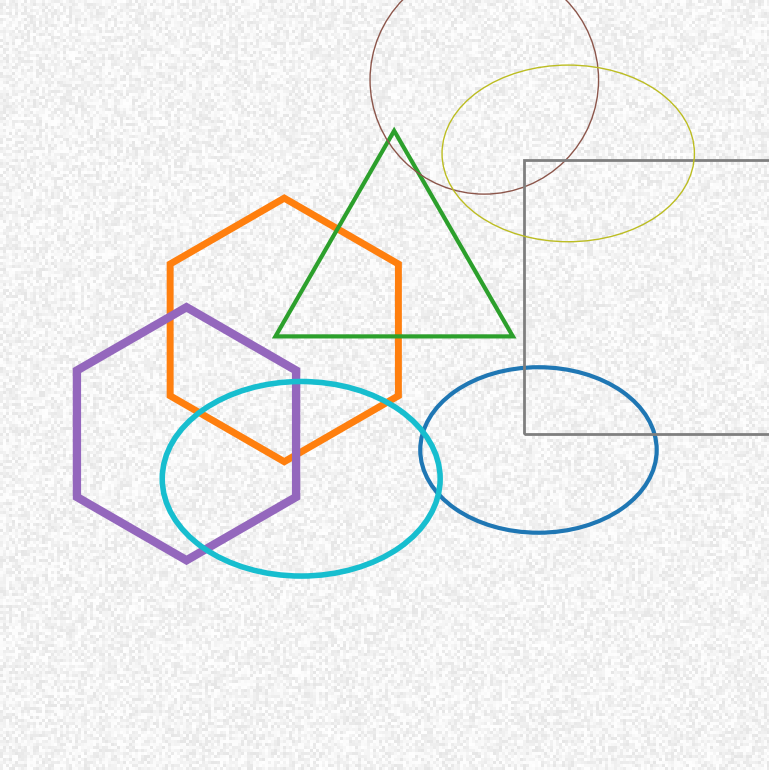[{"shape": "oval", "thickness": 1.5, "radius": 0.77, "center": [0.699, 0.416]}, {"shape": "hexagon", "thickness": 2.5, "radius": 0.86, "center": [0.369, 0.572]}, {"shape": "triangle", "thickness": 1.5, "radius": 0.89, "center": [0.512, 0.652]}, {"shape": "hexagon", "thickness": 3, "radius": 0.82, "center": [0.242, 0.437]}, {"shape": "circle", "thickness": 0.5, "radius": 0.74, "center": [0.629, 0.896]}, {"shape": "square", "thickness": 1, "radius": 0.89, "center": [0.859, 0.614]}, {"shape": "oval", "thickness": 0.5, "radius": 0.82, "center": [0.738, 0.801]}, {"shape": "oval", "thickness": 2, "radius": 0.9, "center": [0.391, 0.378]}]